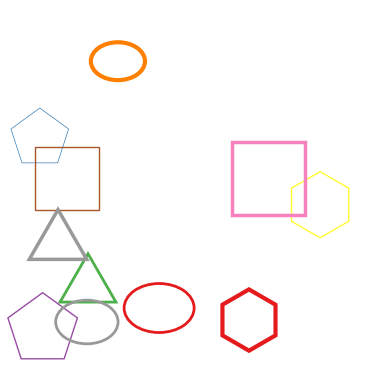[{"shape": "oval", "thickness": 2, "radius": 0.45, "center": [0.413, 0.2]}, {"shape": "hexagon", "thickness": 3, "radius": 0.4, "center": [0.647, 0.169]}, {"shape": "pentagon", "thickness": 0.5, "radius": 0.39, "center": [0.103, 0.641]}, {"shape": "triangle", "thickness": 2, "radius": 0.42, "center": [0.229, 0.257]}, {"shape": "pentagon", "thickness": 1, "radius": 0.47, "center": [0.111, 0.145]}, {"shape": "oval", "thickness": 3, "radius": 0.35, "center": [0.306, 0.841]}, {"shape": "hexagon", "thickness": 1, "radius": 0.43, "center": [0.832, 0.468]}, {"shape": "square", "thickness": 1, "radius": 0.41, "center": [0.173, 0.536]}, {"shape": "square", "thickness": 2.5, "radius": 0.47, "center": [0.698, 0.536]}, {"shape": "oval", "thickness": 2, "radius": 0.41, "center": [0.226, 0.164]}, {"shape": "triangle", "thickness": 2.5, "radius": 0.43, "center": [0.151, 0.369]}]